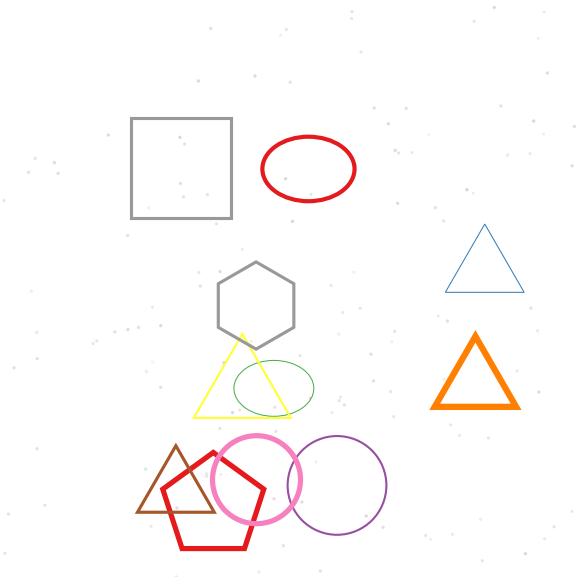[{"shape": "pentagon", "thickness": 2.5, "radius": 0.46, "center": [0.369, 0.124]}, {"shape": "oval", "thickness": 2, "radius": 0.4, "center": [0.534, 0.707]}, {"shape": "triangle", "thickness": 0.5, "radius": 0.39, "center": [0.839, 0.532]}, {"shape": "oval", "thickness": 0.5, "radius": 0.35, "center": [0.474, 0.327]}, {"shape": "circle", "thickness": 1, "radius": 0.43, "center": [0.584, 0.159]}, {"shape": "triangle", "thickness": 3, "radius": 0.41, "center": [0.823, 0.335]}, {"shape": "triangle", "thickness": 1, "radius": 0.48, "center": [0.42, 0.324]}, {"shape": "triangle", "thickness": 1.5, "radius": 0.38, "center": [0.305, 0.151]}, {"shape": "circle", "thickness": 2.5, "radius": 0.38, "center": [0.444, 0.169]}, {"shape": "square", "thickness": 1.5, "radius": 0.43, "center": [0.314, 0.708]}, {"shape": "hexagon", "thickness": 1.5, "radius": 0.38, "center": [0.443, 0.47]}]